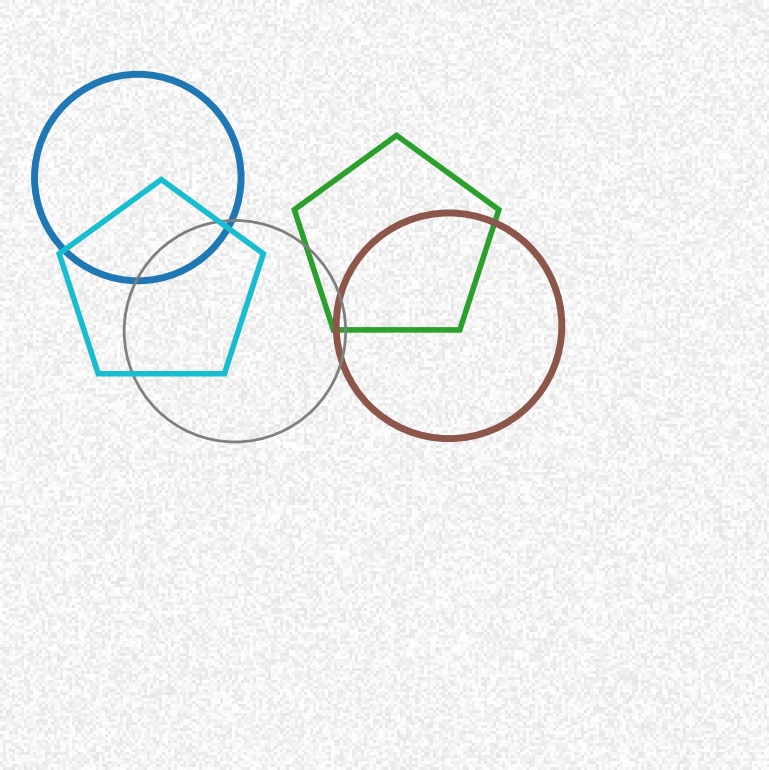[{"shape": "circle", "thickness": 2.5, "radius": 0.67, "center": [0.179, 0.769]}, {"shape": "pentagon", "thickness": 2, "radius": 0.7, "center": [0.515, 0.685]}, {"shape": "circle", "thickness": 2.5, "radius": 0.73, "center": [0.583, 0.577]}, {"shape": "circle", "thickness": 1, "radius": 0.72, "center": [0.305, 0.57]}, {"shape": "pentagon", "thickness": 2, "radius": 0.7, "center": [0.209, 0.627]}]